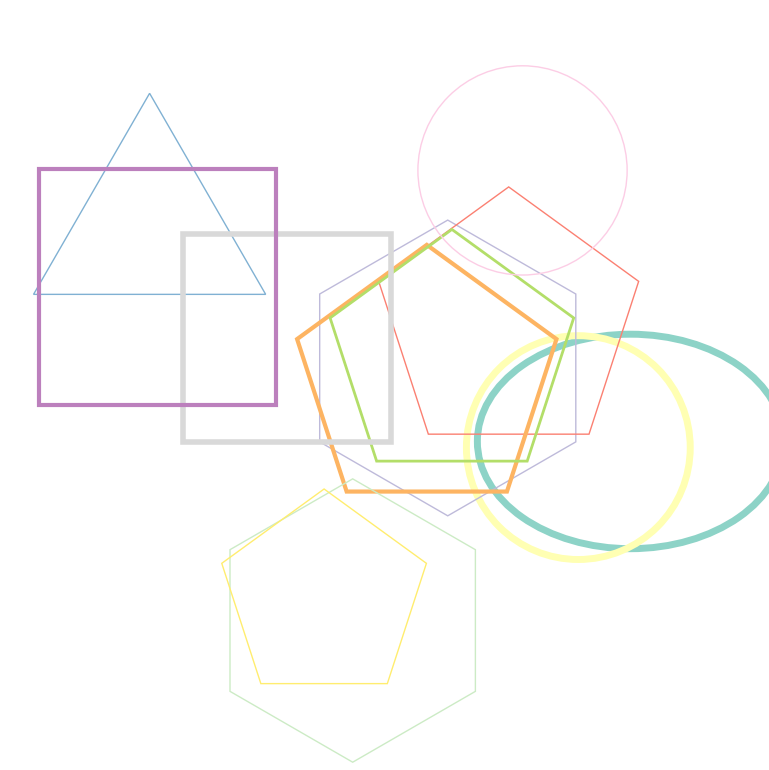[{"shape": "oval", "thickness": 2.5, "radius": 0.99, "center": [0.819, 0.427]}, {"shape": "circle", "thickness": 2.5, "radius": 0.73, "center": [0.751, 0.419]}, {"shape": "hexagon", "thickness": 0.5, "radius": 0.96, "center": [0.581, 0.522]}, {"shape": "pentagon", "thickness": 0.5, "radius": 0.89, "center": [0.661, 0.58]}, {"shape": "triangle", "thickness": 0.5, "radius": 0.87, "center": [0.194, 0.705]}, {"shape": "pentagon", "thickness": 1.5, "radius": 0.89, "center": [0.554, 0.505]}, {"shape": "pentagon", "thickness": 1, "radius": 0.83, "center": [0.587, 0.536]}, {"shape": "circle", "thickness": 0.5, "radius": 0.68, "center": [0.679, 0.779]}, {"shape": "square", "thickness": 2, "radius": 0.68, "center": [0.372, 0.561]}, {"shape": "square", "thickness": 1.5, "radius": 0.77, "center": [0.205, 0.627]}, {"shape": "hexagon", "thickness": 0.5, "radius": 0.92, "center": [0.458, 0.194]}, {"shape": "pentagon", "thickness": 0.5, "radius": 0.7, "center": [0.421, 0.225]}]